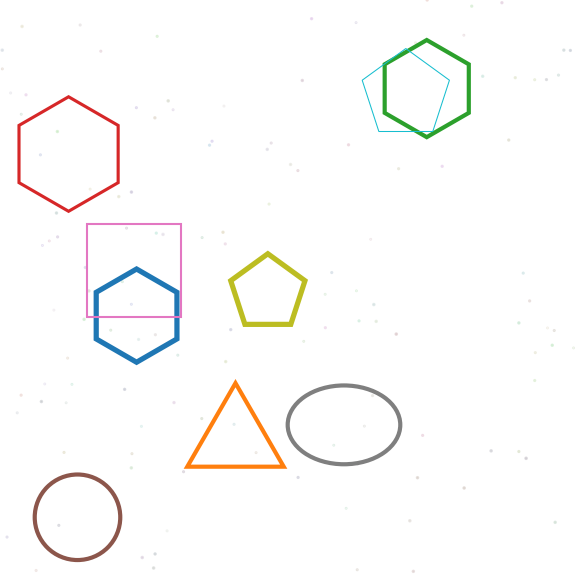[{"shape": "hexagon", "thickness": 2.5, "radius": 0.4, "center": [0.236, 0.453]}, {"shape": "triangle", "thickness": 2, "radius": 0.48, "center": [0.408, 0.239]}, {"shape": "hexagon", "thickness": 2, "radius": 0.42, "center": [0.739, 0.846]}, {"shape": "hexagon", "thickness": 1.5, "radius": 0.5, "center": [0.119, 0.732]}, {"shape": "circle", "thickness": 2, "radius": 0.37, "center": [0.134, 0.103]}, {"shape": "square", "thickness": 1, "radius": 0.4, "center": [0.232, 0.53]}, {"shape": "oval", "thickness": 2, "radius": 0.49, "center": [0.596, 0.263]}, {"shape": "pentagon", "thickness": 2.5, "radius": 0.34, "center": [0.464, 0.492]}, {"shape": "pentagon", "thickness": 0.5, "radius": 0.4, "center": [0.703, 0.836]}]